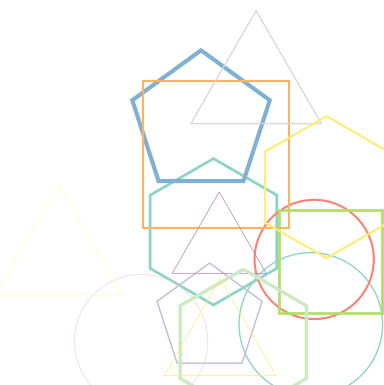[{"shape": "hexagon", "thickness": 2, "radius": 0.95, "center": [0.554, 0.398]}, {"shape": "circle", "thickness": 1, "radius": 0.93, "center": [0.807, 0.157]}, {"shape": "triangle", "thickness": 0.5, "radius": 0.96, "center": [0.151, 0.328]}, {"shape": "pentagon", "thickness": 1, "radius": 0.72, "center": [0.544, 0.173]}, {"shape": "circle", "thickness": 1.5, "radius": 0.77, "center": [0.816, 0.326]}, {"shape": "pentagon", "thickness": 3, "radius": 0.94, "center": [0.522, 0.682]}, {"shape": "square", "thickness": 1.5, "radius": 0.95, "center": [0.561, 0.598]}, {"shape": "square", "thickness": 2, "radius": 0.67, "center": [0.858, 0.321]}, {"shape": "circle", "thickness": 0.5, "radius": 0.87, "center": [0.367, 0.114]}, {"shape": "triangle", "thickness": 1, "radius": 0.98, "center": [0.665, 0.777]}, {"shape": "triangle", "thickness": 0.5, "radius": 0.7, "center": [0.569, 0.361]}, {"shape": "hexagon", "thickness": 2.5, "radius": 0.95, "center": [0.632, 0.111]}, {"shape": "hexagon", "thickness": 1.5, "radius": 0.92, "center": [0.848, 0.514]}, {"shape": "triangle", "thickness": 0.5, "radius": 0.84, "center": [0.572, 0.108]}]